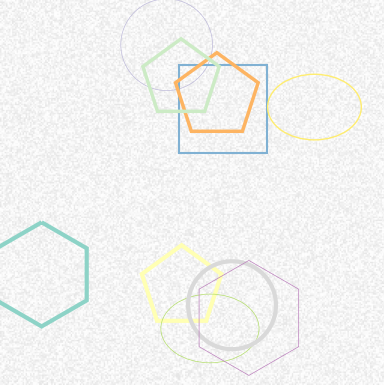[{"shape": "hexagon", "thickness": 3, "radius": 0.68, "center": [0.108, 0.287]}, {"shape": "pentagon", "thickness": 3, "radius": 0.54, "center": [0.472, 0.255]}, {"shape": "circle", "thickness": 0.5, "radius": 0.6, "center": [0.433, 0.884]}, {"shape": "square", "thickness": 1.5, "radius": 0.57, "center": [0.58, 0.717]}, {"shape": "pentagon", "thickness": 2.5, "radius": 0.56, "center": [0.563, 0.75]}, {"shape": "oval", "thickness": 0.5, "radius": 0.64, "center": [0.545, 0.147]}, {"shape": "circle", "thickness": 3, "radius": 0.57, "center": [0.603, 0.207]}, {"shape": "hexagon", "thickness": 0.5, "radius": 0.75, "center": [0.646, 0.174]}, {"shape": "pentagon", "thickness": 2.5, "radius": 0.52, "center": [0.47, 0.795]}, {"shape": "oval", "thickness": 1, "radius": 0.61, "center": [0.817, 0.722]}]